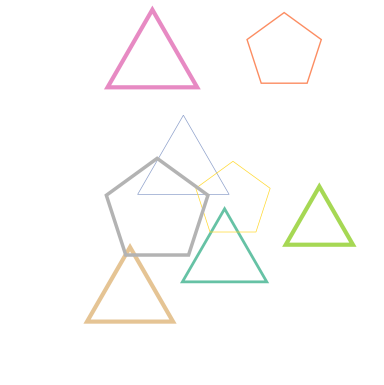[{"shape": "triangle", "thickness": 2, "radius": 0.63, "center": [0.583, 0.331]}, {"shape": "pentagon", "thickness": 1, "radius": 0.51, "center": [0.738, 0.866]}, {"shape": "triangle", "thickness": 0.5, "radius": 0.69, "center": [0.476, 0.564]}, {"shape": "triangle", "thickness": 3, "radius": 0.67, "center": [0.396, 0.84]}, {"shape": "triangle", "thickness": 3, "radius": 0.5, "center": [0.829, 0.415]}, {"shape": "pentagon", "thickness": 0.5, "radius": 0.51, "center": [0.605, 0.48]}, {"shape": "triangle", "thickness": 3, "radius": 0.64, "center": [0.338, 0.229]}, {"shape": "pentagon", "thickness": 2.5, "radius": 0.69, "center": [0.408, 0.45]}]